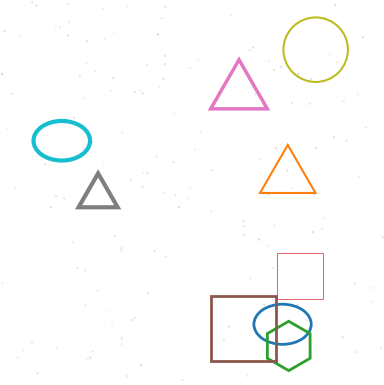[{"shape": "oval", "thickness": 2, "radius": 0.37, "center": [0.734, 0.158]}, {"shape": "triangle", "thickness": 1.5, "radius": 0.42, "center": [0.747, 0.54]}, {"shape": "hexagon", "thickness": 2, "radius": 0.32, "center": [0.75, 0.101]}, {"shape": "square", "thickness": 0.5, "radius": 0.3, "center": [0.78, 0.282]}, {"shape": "square", "thickness": 2, "radius": 0.42, "center": [0.633, 0.146]}, {"shape": "triangle", "thickness": 2.5, "radius": 0.42, "center": [0.621, 0.76]}, {"shape": "triangle", "thickness": 3, "radius": 0.29, "center": [0.255, 0.491]}, {"shape": "circle", "thickness": 1.5, "radius": 0.42, "center": [0.82, 0.871]}, {"shape": "oval", "thickness": 3, "radius": 0.37, "center": [0.16, 0.634]}]